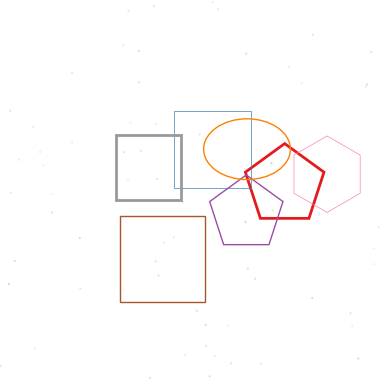[{"shape": "pentagon", "thickness": 2, "radius": 0.54, "center": [0.739, 0.52]}, {"shape": "square", "thickness": 0.5, "radius": 0.51, "center": [0.552, 0.612]}, {"shape": "pentagon", "thickness": 1, "radius": 0.5, "center": [0.64, 0.445]}, {"shape": "oval", "thickness": 1, "radius": 0.56, "center": [0.642, 0.613]}, {"shape": "square", "thickness": 1, "radius": 0.56, "center": [0.422, 0.328]}, {"shape": "hexagon", "thickness": 0.5, "radius": 0.5, "center": [0.85, 0.548]}, {"shape": "square", "thickness": 2, "radius": 0.42, "center": [0.386, 0.564]}]